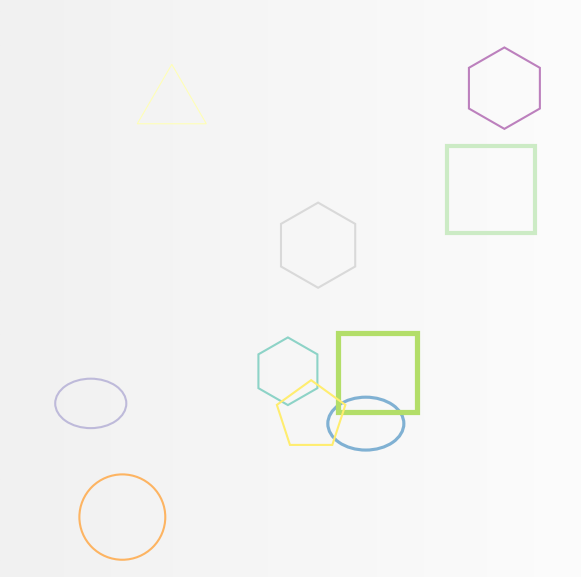[{"shape": "hexagon", "thickness": 1, "radius": 0.29, "center": [0.495, 0.356]}, {"shape": "triangle", "thickness": 0.5, "radius": 0.34, "center": [0.296, 0.819]}, {"shape": "oval", "thickness": 1, "radius": 0.31, "center": [0.156, 0.301]}, {"shape": "oval", "thickness": 1.5, "radius": 0.33, "center": [0.629, 0.266]}, {"shape": "circle", "thickness": 1, "radius": 0.37, "center": [0.21, 0.104]}, {"shape": "square", "thickness": 2.5, "radius": 0.34, "center": [0.649, 0.355]}, {"shape": "hexagon", "thickness": 1, "radius": 0.37, "center": [0.547, 0.575]}, {"shape": "hexagon", "thickness": 1, "radius": 0.35, "center": [0.868, 0.846]}, {"shape": "square", "thickness": 2, "radius": 0.38, "center": [0.845, 0.671]}, {"shape": "pentagon", "thickness": 1, "radius": 0.31, "center": [0.535, 0.279]}]